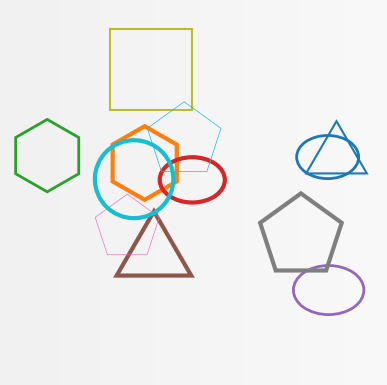[{"shape": "triangle", "thickness": 1.5, "radius": 0.45, "center": [0.868, 0.595]}, {"shape": "oval", "thickness": 2, "radius": 0.4, "center": [0.846, 0.592]}, {"shape": "hexagon", "thickness": 3, "radius": 0.48, "center": [0.373, 0.577]}, {"shape": "hexagon", "thickness": 2, "radius": 0.47, "center": [0.122, 0.596]}, {"shape": "oval", "thickness": 3, "radius": 0.42, "center": [0.496, 0.533]}, {"shape": "oval", "thickness": 2, "radius": 0.45, "center": [0.848, 0.247]}, {"shape": "triangle", "thickness": 3, "radius": 0.56, "center": [0.397, 0.34]}, {"shape": "pentagon", "thickness": 0.5, "radius": 0.43, "center": [0.328, 0.409]}, {"shape": "pentagon", "thickness": 3, "radius": 0.55, "center": [0.777, 0.387]}, {"shape": "square", "thickness": 1.5, "radius": 0.53, "center": [0.39, 0.818]}, {"shape": "pentagon", "thickness": 0.5, "radius": 0.5, "center": [0.475, 0.636]}, {"shape": "circle", "thickness": 3, "radius": 0.51, "center": [0.346, 0.535]}]